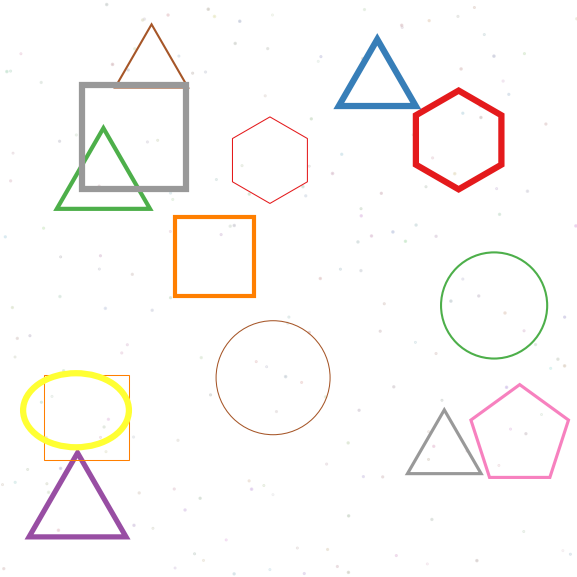[{"shape": "hexagon", "thickness": 3, "radius": 0.43, "center": [0.794, 0.757]}, {"shape": "hexagon", "thickness": 0.5, "radius": 0.37, "center": [0.467, 0.722]}, {"shape": "triangle", "thickness": 3, "radius": 0.38, "center": [0.653, 0.854]}, {"shape": "circle", "thickness": 1, "radius": 0.46, "center": [0.856, 0.47]}, {"shape": "triangle", "thickness": 2, "radius": 0.47, "center": [0.179, 0.684]}, {"shape": "triangle", "thickness": 2.5, "radius": 0.48, "center": [0.134, 0.118]}, {"shape": "square", "thickness": 2, "radius": 0.34, "center": [0.371, 0.555]}, {"shape": "square", "thickness": 0.5, "radius": 0.37, "center": [0.15, 0.276]}, {"shape": "oval", "thickness": 3, "radius": 0.46, "center": [0.132, 0.289]}, {"shape": "triangle", "thickness": 1, "radius": 0.36, "center": [0.262, 0.884]}, {"shape": "circle", "thickness": 0.5, "radius": 0.49, "center": [0.473, 0.345]}, {"shape": "pentagon", "thickness": 1.5, "radius": 0.44, "center": [0.9, 0.244]}, {"shape": "square", "thickness": 3, "radius": 0.45, "center": [0.232, 0.762]}, {"shape": "triangle", "thickness": 1.5, "radius": 0.37, "center": [0.769, 0.216]}]